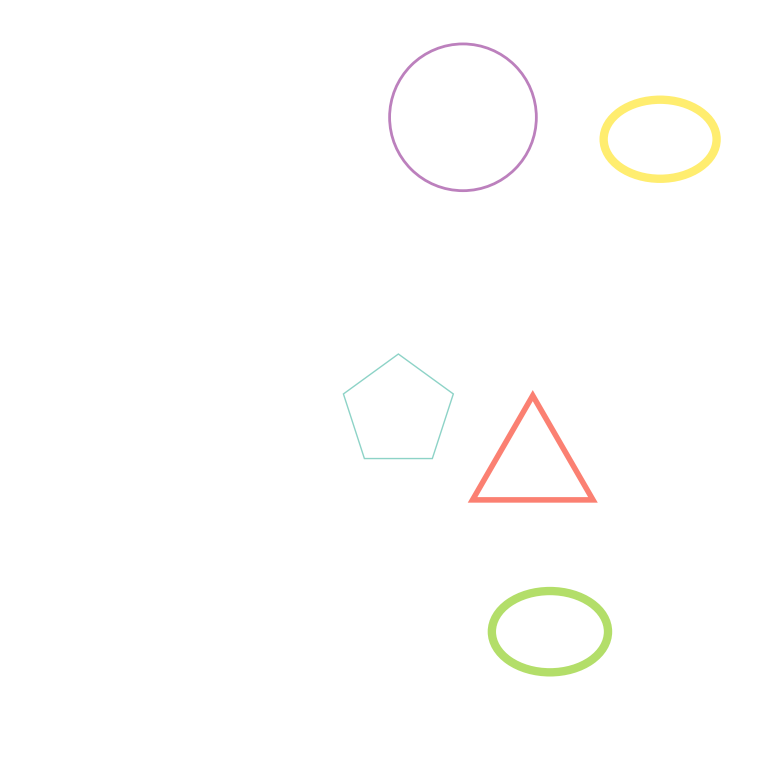[{"shape": "pentagon", "thickness": 0.5, "radius": 0.38, "center": [0.517, 0.465]}, {"shape": "triangle", "thickness": 2, "radius": 0.45, "center": [0.692, 0.396]}, {"shape": "oval", "thickness": 3, "radius": 0.38, "center": [0.714, 0.18]}, {"shape": "circle", "thickness": 1, "radius": 0.48, "center": [0.601, 0.848]}, {"shape": "oval", "thickness": 3, "radius": 0.37, "center": [0.857, 0.819]}]